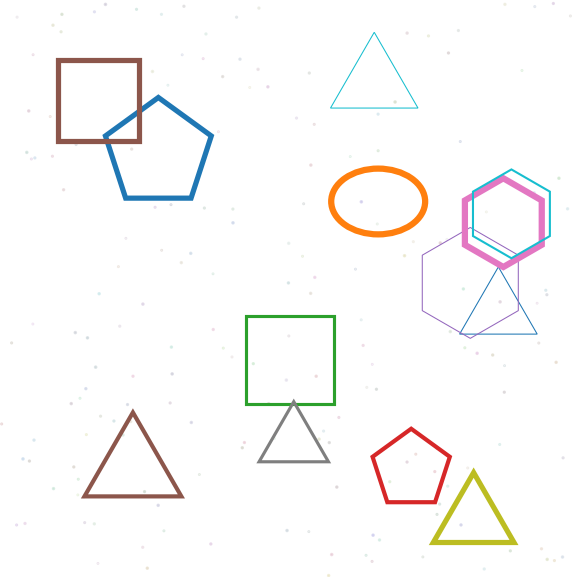[{"shape": "pentagon", "thickness": 2.5, "radius": 0.48, "center": [0.274, 0.734]}, {"shape": "triangle", "thickness": 0.5, "radius": 0.39, "center": [0.863, 0.459]}, {"shape": "oval", "thickness": 3, "radius": 0.41, "center": [0.655, 0.65]}, {"shape": "square", "thickness": 1.5, "radius": 0.38, "center": [0.502, 0.376]}, {"shape": "pentagon", "thickness": 2, "radius": 0.35, "center": [0.712, 0.186]}, {"shape": "hexagon", "thickness": 0.5, "radius": 0.48, "center": [0.814, 0.509]}, {"shape": "square", "thickness": 2.5, "radius": 0.35, "center": [0.17, 0.825]}, {"shape": "triangle", "thickness": 2, "radius": 0.48, "center": [0.23, 0.188]}, {"shape": "hexagon", "thickness": 3, "radius": 0.38, "center": [0.872, 0.614]}, {"shape": "triangle", "thickness": 1.5, "radius": 0.35, "center": [0.509, 0.234]}, {"shape": "triangle", "thickness": 2.5, "radius": 0.4, "center": [0.82, 0.1]}, {"shape": "triangle", "thickness": 0.5, "radius": 0.44, "center": [0.648, 0.856]}, {"shape": "hexagon", "thickness": 1, "radius": 0.38, "center": [0.886, 0.629]}]